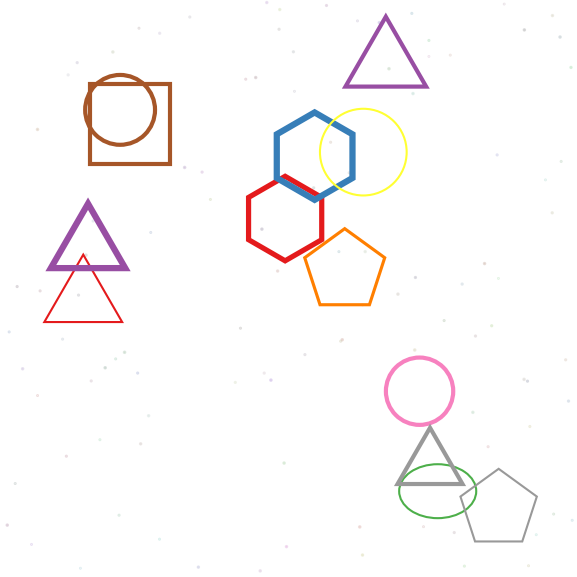[{"shape": "hexagon", "thickness": 2.5, "radius": 0.37, "center": [0.494, 0.621]}, {"shape": "triangle", "thickness": 1, "radius": 0.39, "center": [0.144, 0.48]}, {"shape": "hexagon", "thickness": 3, "radius": 0.38, "center": [0.545, 0.729]}, {"shape": "oval", "thickness": 1, "radius": 0.33, "center": [0.758, 0.149]}, {"shape": "triangle", "thickness": 3, "radius": 0.37, "center": [0.152, 0.572]}, {"shape": "triangle", "thickness": 2, "radius": 0.4, "center": [0.668, 0.89]}, {"shape": "pentagon", "thickness": 1.5, "radius": 0.36, "center": [0.597, 0.53]}, {"shape": "circle", "thickness": 1, "radius": 0.38, "center": [0.629, 0.736]}, {"shape": "square", "thickness": 2, "radius": 0.35, "center": [0.226, 0.784]}, {"shape": "circle", "thickness": 2, "radius": 0.3, "center": [0.208, 0.809]}, {"shape": "circle", "thickness": 2, "radius": 0.29, "center": [0.727, 0.322]}, {"shape": "pentagon", "thickness": 1, "radius": 0.35, "center": [0.863, 0.118]}, {"shape": "triangle", "thickness": 2, "radius": 0.32, "center": [0.745, 0.193]}]